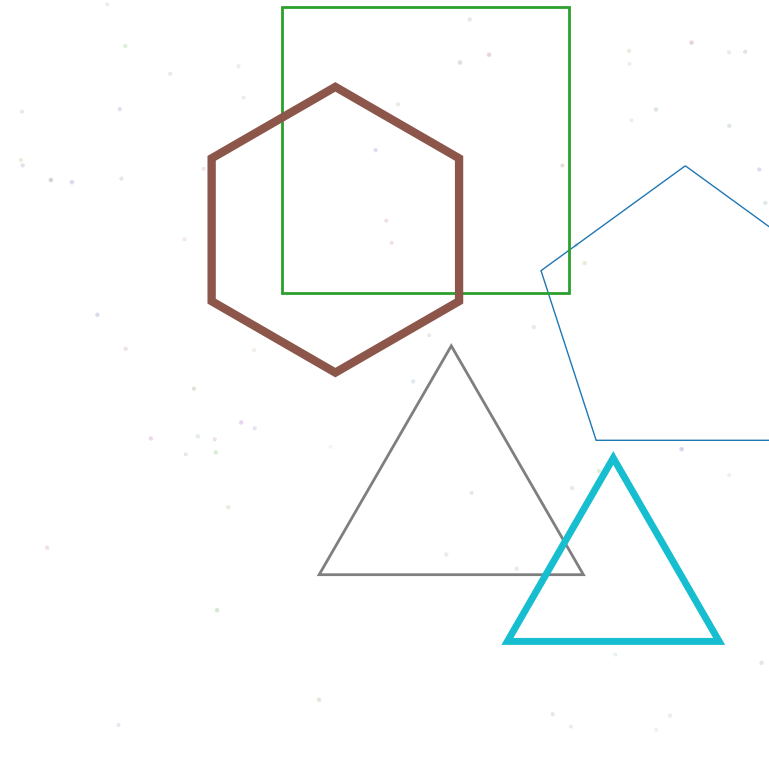[{"shape": "pentagon", "thickness": 0.5, "radius": 0.99, "center": [0.89, 0.588]}, {"shape": "square", "thickness": 1, "radius": 0.93, "center": [0.553, 0.805]}, {"shape": "hexagon", "thickness": 3, "radius": 0.93, "center": [0.436, 0.702]}, {"shape": "triangle", "thickness": 1, "radius": 0.99, "center": [0.586, 0.353]}, {"shape": "triangle", "thickness": 2.5, "radius": 0.79, "center": [0.796, 0.246]}]